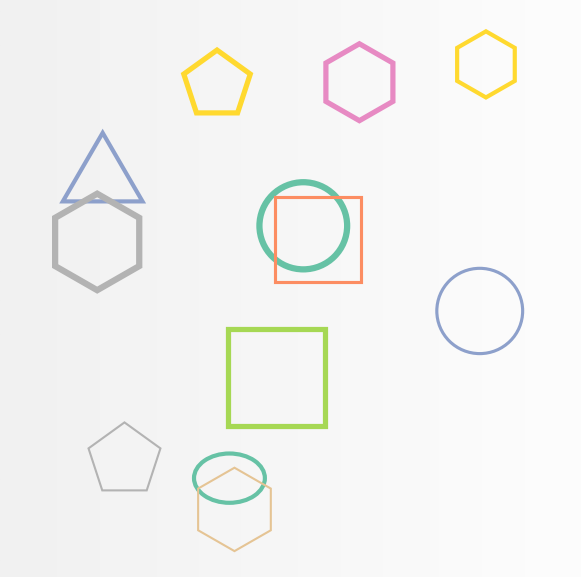[{"shape": "oval", "thickness": 2, "radius": 0.3, "center": [0.395, 0.171]}, {"shape": "circle", "thickness": 3, "radius": 0.38, "center": [0.522, 0.608]}, {"shape": "square", "thickness": 1.5, "radius": 0.37, "center": [0.547, 0.585]}, {"shape": "circle", "thickness": 1.5, "radius": 0.37, "center": [0.825, 0.461]}, {"shape": "triangle", "thickness": 2, "radius": 0.4, "center": [0.177, 0.69]}, {"shape": "hexagon", "thickness": 2.5, "radius": 0.33, "center": [0.618, 0.857]}, {"shape": "square", "thickness": 2.5, "radius": 0.42, "center": [0.476, 0.345]}, {"shape": "hexagon", "thickness": 2, "radius": 0.29, "center": [0.836, 0.888]}, {"shape": "pentagon", "thickness": 2.5, "radius": 0.3, "center": [0.373, 0.852]}, {"shape": "hexagon", "thickness": 1, "radius": 0.36, "center": [0.403, 0.117]}, {"shape": "hexagon", "thickness": 3, "radius": 0.42, "center": [0.167, 0.58]}, {"shape": "pentagon", "thickness": 1, "radius": 0.33, "center": [0.214, 0.203]}]